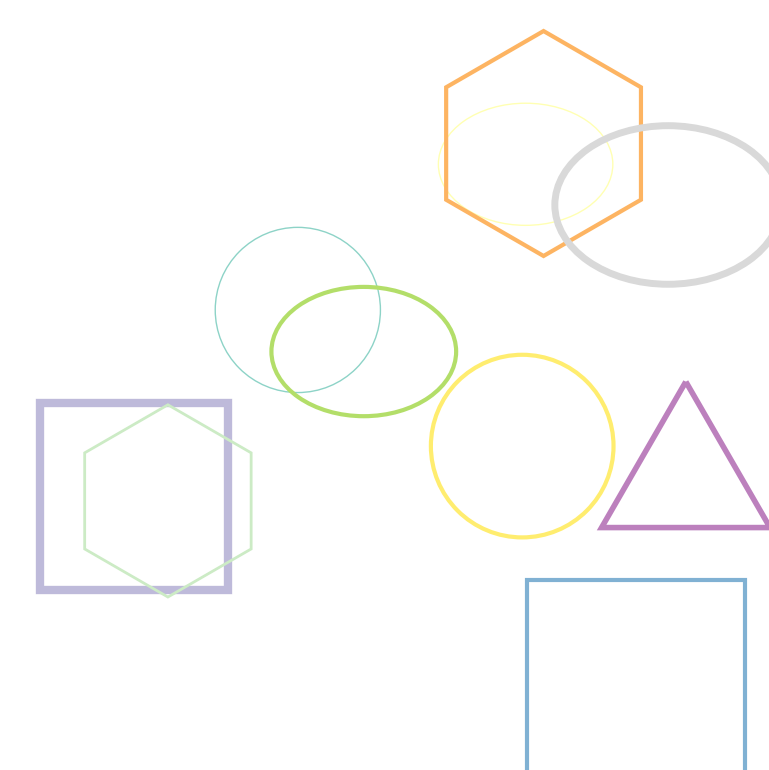[{"shape": "circle", "thickness": 0.5, "radius": 0.54, "center": [0.387, 0.597]}, {"shape": "oval", "thickness": 0.5, "radius": 0.57, "center": [0.683, 0.787]}, {"shape": "square", "thickness": 3, "radius": 0.61, "center": [0.174, 0.355]}, {"shape": "square", "thickness": 1.5, "radius": 0.71, "center": [0.826, 0.105]}, {"shape": "hexagon", "thickness": 1.5, "radius": 0.73, "center": [0.706, 0.814]}, {"shape": "oval", "thickness": 1.5, "radius": 0.6, "center": [0.472, 0.543]}, {"shape": "oval", "thickness": 2.5, "radius": 0.74, "center": [0.868, 0.734]}, {"shape": "triangle", "thickness": 2, "radius": 0.63, "center": [0.891, 0.378]}, {"shape": "hexagon", "thickness": 1, "radius": 0.62, "center": [0.218, 0.349]}, {"shape": "circle", "thickness": 1.5, "radius": 0.59, "center": [0.678, 0.421]}]